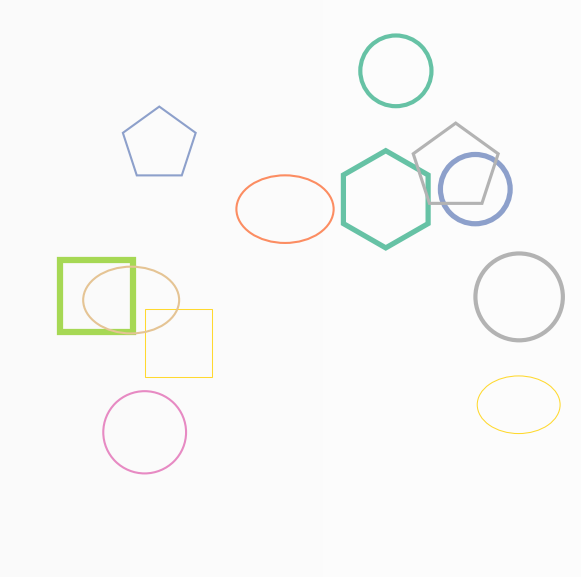[{"shape": "circle", "thickness": 2, "radius": 0.31, "center": [0.681, 0.876]}, {"shape": "hexagon", "thickness": 2.5, "radius": 0.42, "center": [0.664, 0.654]}, {"shape": "oval", "thickness": 1, "radius": 0.42, "center": [0.49, 0.637]}, {"shape": "pentagon", "thickness": 1, "radius": 0.33, "center": [0.274, 0.749]}, {"shape": "circle", "thickness": 2.5, "radius": 0.3, "center": [0.818, 0.672]}, {"shape": "circle", "thickness": 1, "radius": 0.36, "center": [0.249, 0.251]}, {"shape": "square", "thickness": 3, "radius": 0.31, "center": [0.166, 0.487]}, {"shape": "square", "thickness": 0.5, "radius": 0.29, "center": [0.307, 0.405]}, {"shape": "oval", "thickness": 0.5, "radius": 0.36, "center": [0.892, 0.298]}, {"shape": "oval", "thickness": 1, "radius": 0.41, "center": [0.226, 0.48]}, {"shape": "circle", "thickness": 2, "radius": 0.38, "center": [0.893, 0.485]}, {"shape": "pentagon", "thickness": 1.5, "radius": 0.38, "center": [0.784, 0.709]}]